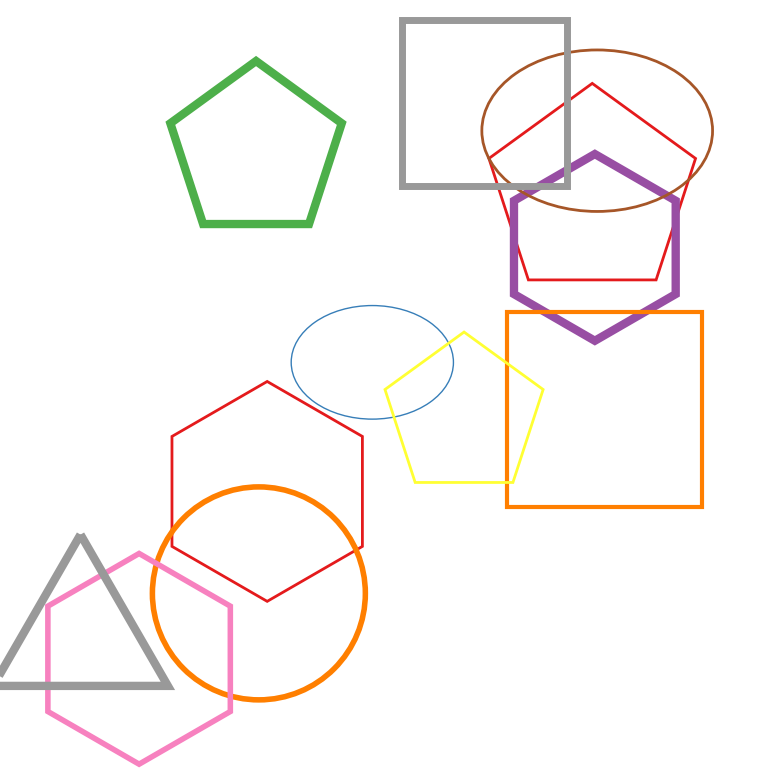[{"shape": "hexagon", "thickness": 1, "radius": 0.71, "center": [0.347, 0.362]}, {"shape": "pentagon", "thickness": 1, "radius": 0.71, "center": [0.769, 0.751]}, {"shape": "oval", "thickness": 0.5, "radius": 0.53, "center": [0.484, 0.529]}, {"shape": "pentagon", "thickness": 3, "radius": 0.59, "center": [0.333, 0.804]}, {"shape": "hexagon", "thickness": 3, "radius": 0.61, "center": [0.773, 0.679]}, {"shape": "circle", "thickness": 2, "radius": 0.69, "center": [0.336, 0.229]}, {"shape": "square", "thickness": 1.5, "radius": 0.63, "center": [0.785, 0.469]}, {"shape": "pentagon", "thickness": 1, "radius": 0.54, "center": [0.603, 0.461]}, {"shape": "oval", "thickness": 1, "radius": 0.75, "center": [0.776, 0.83]}, {"shape": "hexagon", "thickness": 2, "radius": 0.68, "center": [0.181, 0.144]}, {"shape": "triangle", "thickness": 3, "radius": 0.66, "center": [0.105, 0.175]}, {"shape": "square", "thickness": 2.5, "radius": 0.54, "center": [0.629, 0.866]}]